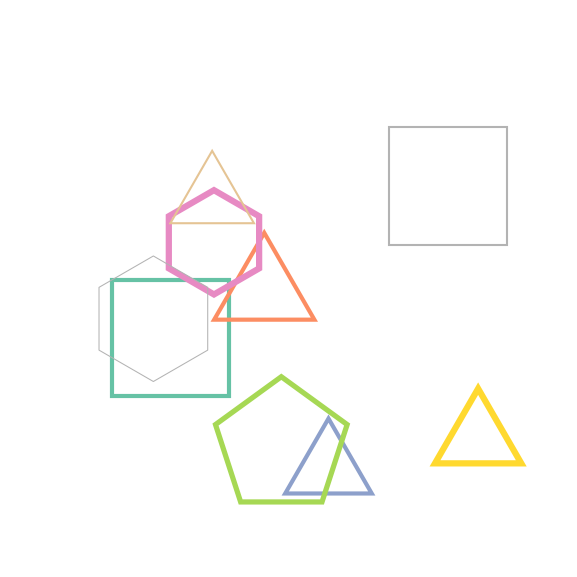[{"shape": "square", "thickness": 2, "radius": 0.51, "center": [0.296, 0.414]}, {"shape": "triangle", "thickness": 2, "radius": 0.5, "center": [0.458, 0.496]}, {"shape": "triangle", "thickness": 2, "radius": 0.43, "center": [0.569, 0.188]}, {"shape": "hexagon", "thickness": 3, "radius": 0.45, "center": [0.371, 0.58]}, {"shape": "pentagon", "thickness": 2.5, "radius": 0.6, "center": [0.487, 0.227]}, {"shape": "triangle", "thickness": 3, "radius": 0.43, "center": [0.828, 0.24]}, {"shape": "triangle", "thickness": 1, "radius": 0.42, "center": [0.367, 0.654]}, {"shape": "square", "thickness": 1, "radius": 0.51, "center": [0.775, 0.677]}, {"shape": "hexagon", "thickness": 0.5, "radius": 0.54, "center": [0.266, 0.447]}]